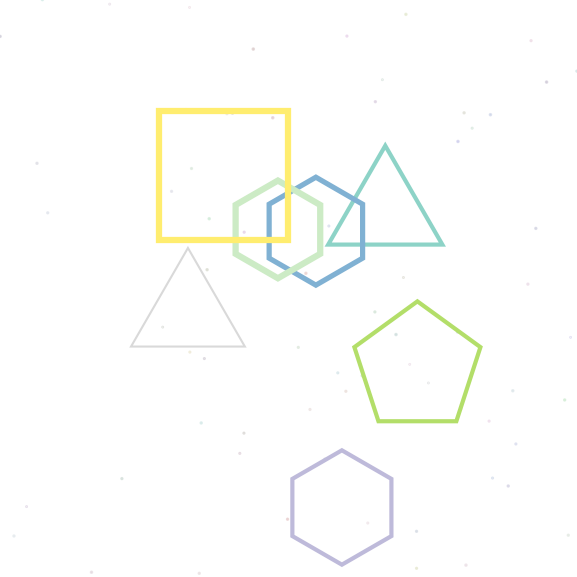[{"shape": "triangle", "thickness": 2, "radius": 0.57, "center": [0.667, 0.633]}, {"shape": "hexagon", "thickness": 2, "radius": 0.5, "center": [0.592, 0.12]}, {"shape": "hexagon", "thickness": 2.5, "radius": 0.47, "center": [0.547, 0.599]}, {"shape": "pentagon", "thickness": 2, "radius": 0.57, "center": [0.723, 0.363]}, {"shape": "triangle", "thickness": 1, "radius": 0.57, "center": [0.325, 0.456]}, {"shape": "hexagon", "thickness": 3, "radius": 0.42, "center": [0.481, 0.602]}, {"shape": "square", "thickness": 3, "radius": 0.56, "center": [0.387, 0.695]}]